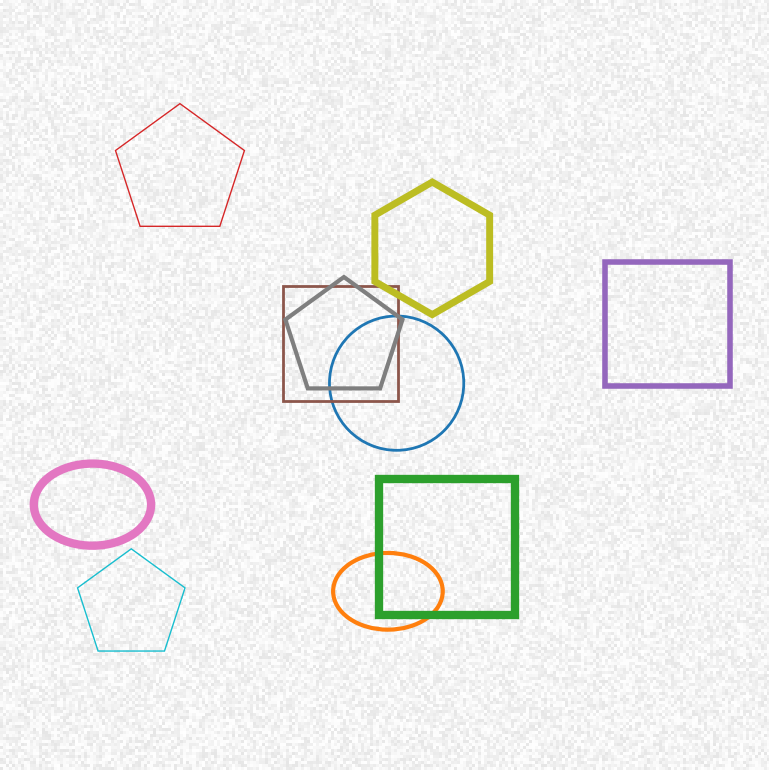[{"shape": "circle", "thickness": 1, "radius": 0.44, "center": [0.515, 0.502]}, {"shape": "oval", "thickness": 1.5, "radius": 0.36, "center": [0.504, 0.232]}, {"shape": "square", "thickness": 3, "radius": 0.44, "center": [0.581, 0.289]}, {"shape": "pentagon", "thickness": 0.5, "radius": 0.44, "center": [0.234, 0.777]}, {"shape": "square", "thickness": 2, "radius": 0.4, "center": [0.867, 0.579]}, {"shape": "square", "thickness": 1, "radius": 0.37, "center": [0.442, 0.554]}, {"shape": "oval", "thickness": 3, "radius": 0.38, "center": [0.12, 0.345]}, {"shape": "pentagon", "thickness": 1.5, "radius": 0.4, "center": [0.447, 0.56]}, {"shape": "hexagon", "thickness": 2.5, "radius": 0.43, "center": [0.561, 0.677]}, {"shape": "pentagon", "thickness": 0.5, "radius": 0.37, "center": [0.17, 0.214]}]